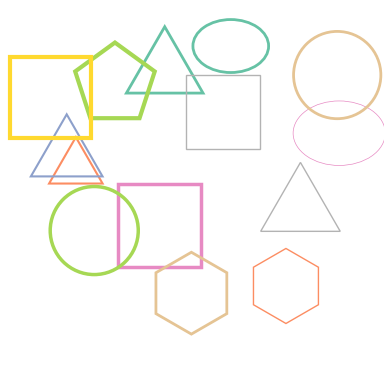[{"shape": "oval", "thickness": 2, "radius": 0.49, "center": [0.599, 0.88]}, {"shape": "triangle", "thickness": 2, "radius": 0.57, "center": [0.428, 0.816]}, {"shape": "hexagon", "thickness": 1, "radius": 0.49, "center": [0.743, 0.257]}, {"shape": "triangle", "thickness": 1.5, "radius": 0.4, "center": [0.197, 0.563]}, {"shape": "triangle", "thickness": 1.5, "radius": 0.54, "center": [0.173, 0.596]}, {"shape": "square", "thickness": 2.5, "radius": 0.54, "center": [0.414, 0.415]}, {"shape": "oval", "thickness": 0.5, "radius": 0.6, "center": [0.881, 0.654]}, {"shape": "pentagon", "thickness": 3, "radius": 0.54, "center": [0.299, 0.781]}, {"shape": "circle", "thickness": 2.5, "radius": 0.57, "center": [0.245, 0.401]}, {"shape": "square", "thickness": 3, "radius": 0.53, "center": [0.131, 0.747]}, {"shape": "circle", "thickness": 2, "radius": 0.57, "center": [0.876, 0.805]}, {"shape": "hexagon", "thickness": 2, "radius": 0.53, "center": [0.497, 0.239]}, {"shape": "triangle", "thickness": 1, "radius": 0.6, "center": [0.78, 0.459]}, {"shape": "square", "thickness": 1, "radius": 0.48, "center": [0.579, 0.709]}]